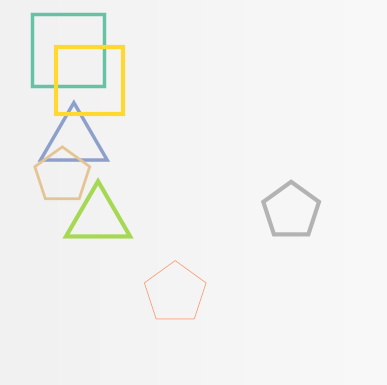[{"shape": "square", "thickness": 2.5, "radius": 0.46, "center": [0.175, 0.87]}, {"shape": "pentagon", "thickness": 0.5, "radius": 0.42, "center": [0.452, 0.239]}, {"shape": "triangle", "thickness": 2.5, "radius": 0.5, "center": [0.191, 0.634]}, {"shape": "triangle", "thickness": 3, "radius": 0.48, "center": [0.253, 0.434]}, {"shape": "square", "thickness": 3, "radius": 0.44, "center": [0.231, 0.791]}, {"shape": "pentagon", "thickness": 2, "radius": 0.37, "center": [0.161, 0.544]}, {"shape": "pentagon", "thickness": 3, "radius": 0.38, "center": [0.751, 0.452]}]